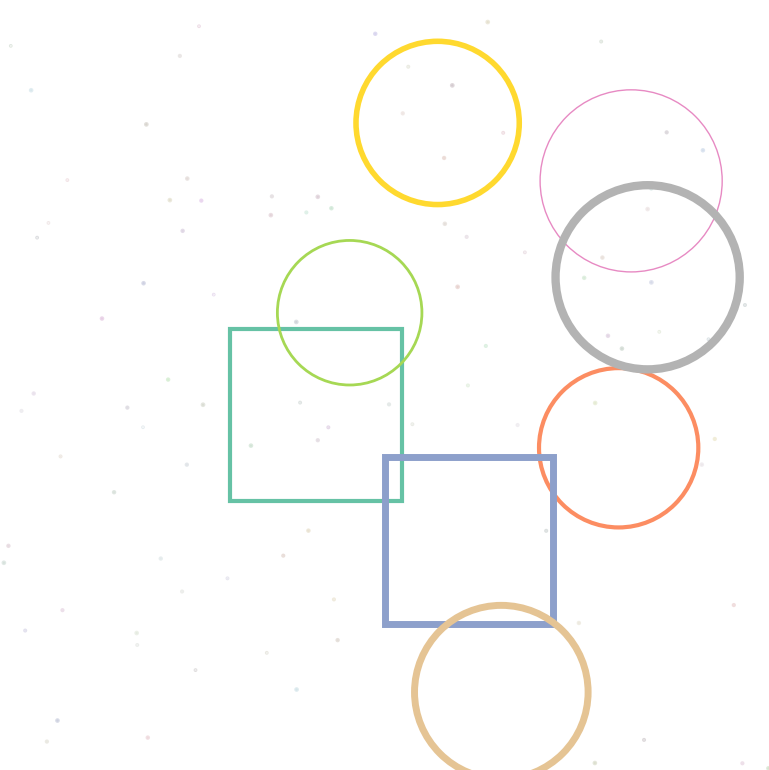[{"shape": "square", "thickness": 1.5, "radius": 0.56, "center": [0.411, 0.461]}, {"shape": "circle", "thickness": 1.5, "radius": 0.52, "center": [0.803, 0.418]}, {"shape": "square", "thickness": 2.5, "radius": 0.54, "center": [0.609, 0.298]}, {"shape": "circle", "thickness": 0.5, "radius": 0.59, "center": [0.82, 0.765]}, {"shape": "circle", "thickness": 1, "radius": 0.47, "center": [0.454, 0.594]}, {"shape": "circle", "thickness": 2, "radius": 0.53, "center": [0.568, 0.84]}, {"shape": "circle", "thickness": 2.5, "radius": 0.56, "center": [0.651, 0.101]}, {"shape": "circle", "thickness": 3, "radius": 0.6, "center": [0.841, 0.64]}]